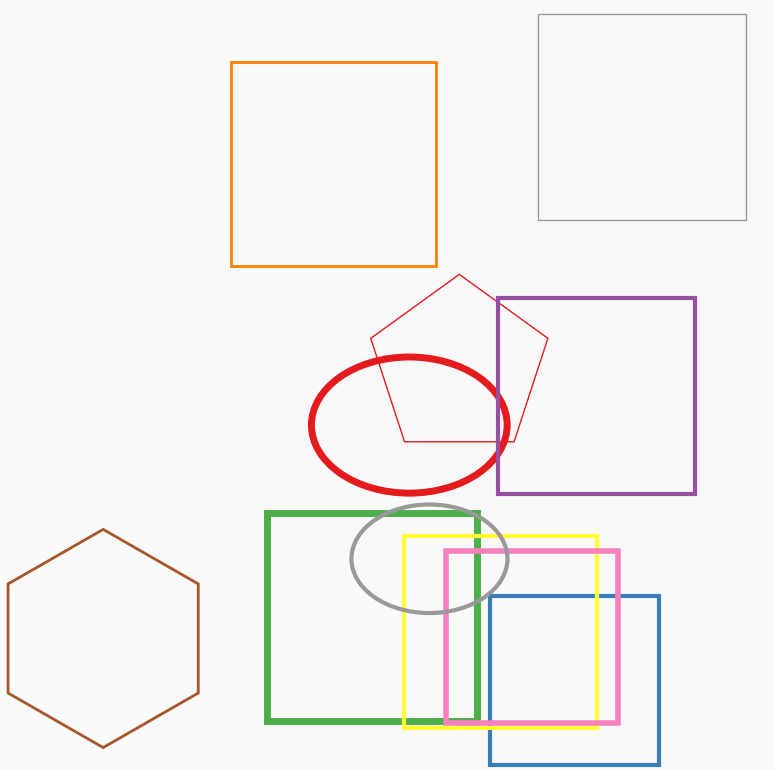[{"shape": "oval", "thickness": 2.5, "radius": 0.63, "center": [0.528, 0.448]}, {"shape": "pentagon", "thickness": 0.5, "radius": 0.6, "center": [0.593, 0.523]}, {"shape": "square", "thickness": 1.5, "radius": 0.55, "center": [0.741, 0.117]}, {"shape": "square", "thickness": 2.5, "radius": 0.68, "center": [0.48, 0.199]}, {"shape": "square", "thickness": 1.5, "radius": 0.64, "center": [0.77, 0.486]}, {"shape": "square", "thickness": 1, "radius": 0.66, "center": [0.43, 0.787]}, {"shape": "square", "thickness": 1.5, "radius": 0.62, "center": [0.646, 0.179]}, {"shape": "hexagon", "thickness": 1, "radius": 0.71, "center": [0.133, 0.171]}, {"shape": "square", "thickness": 2, "radius": 0.56, "center": [0.687, 0.173]}, {"shape": "square", "thickness": 0.5, "radius": 0.67, "center": [0.828, 0.848]}, {"shape": "oval", "thickness": 1.5, "radius": 0.5, "center": [0.554, 0.274]}]